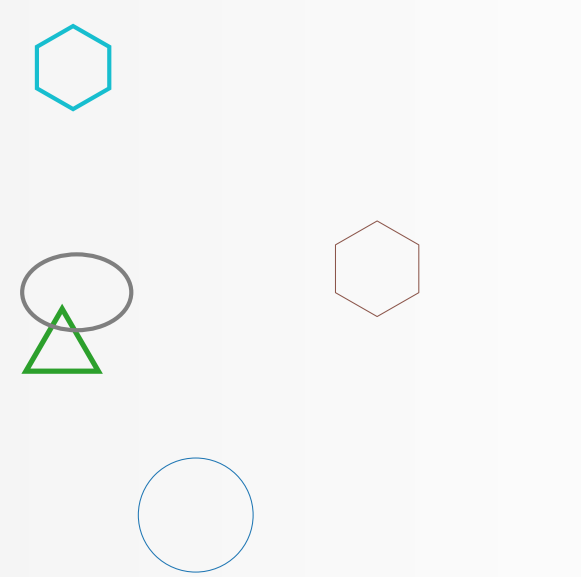[{"shape": "circle", "thickness": 0.5, "radius": 0.49, "center": [0.337, 0.107]}, {"shape": "triangle", "thickness": 2.5, "radius": 0.36, "center": [0.107, 0.392]}, {"shape": "hexagon", "thickness": 0.5, "radius": 0.41, "center": [0.649, 0.534]}, {"shape": "oval", "thickness": 2, "radius": 0.47, "center": [0.132, 0.493]}, {"shape": "hexagon", "thickness": 2, "radius": 0.36, "center": [0.126, 0.882]}]